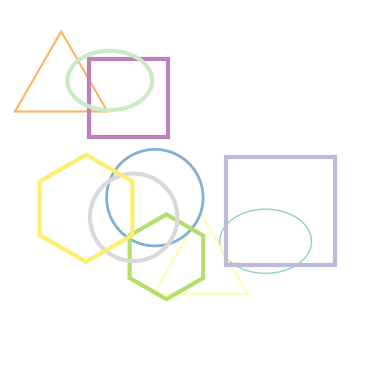[{"shape": "oval", "thickness": 1, "radius": 0.6, "center": [0.69, 0.373]}, {"shape": "triangle", "thickness": 1.5, "radius": 0.7, "center": [0.521, 0.306]}, {"shape": "square", "thickness": 3, "radius": 0.71, "center": [0.729, 0.452]}, {"shape": "circle", "thickness": 2, "radius": 0.63, "center": [0.402, 0.487]}, {"shape": "triangle", "thickness": 1.5, "radius": 0.69, "center": [0.159, 0.78]}, {"shape": "hexagon", "thickness": 3, "radius": 0.55, "center": [0.432, 0.333]}, {"shape": "circle", "thickness": 3, "radius": 0.57, "center": [0.347, 0.436]}, {"shape": "square", "thickness": 3, "radius": 0.51, "center": [0.334, 0.745]}, {"shape": "oval", "thickness": 3, "radius": 0.55, "center": [0.285, 0.791]}, {"shape": "hexagon", "thickness": 3, "radius": 0.7, "center": [0.223, 0.459]}]